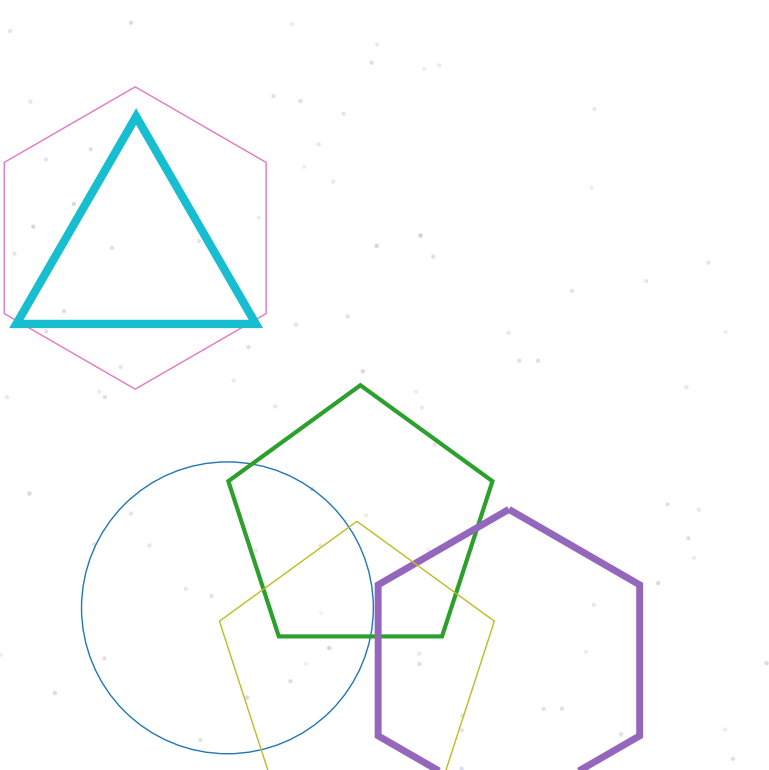[{"shape": "circle", "thickness": 0.5, "radius": 0.95, "center": [0.295, 0.211]}, {"shape": "pentagon", "thickness": 1.5, "radius": 0.9, "center": [0.468, 0.319]}, {"shape": "hexagon", "thickness": 2.5, "radius": 0.98, "center": [0.661, 0.142]}, {"shape": "hexagon", "thickness": 0.5, "radius": 0.98, "center": [0.176, 0.691]}, {"shape": "pentagon", "thickness": 0.5, "radius": 0.94, "center": [0.463, 0.135]}, {"shape": "triangle", "thickness": 3, "radius": 0.9, "center": [0.177, 0.669]}]